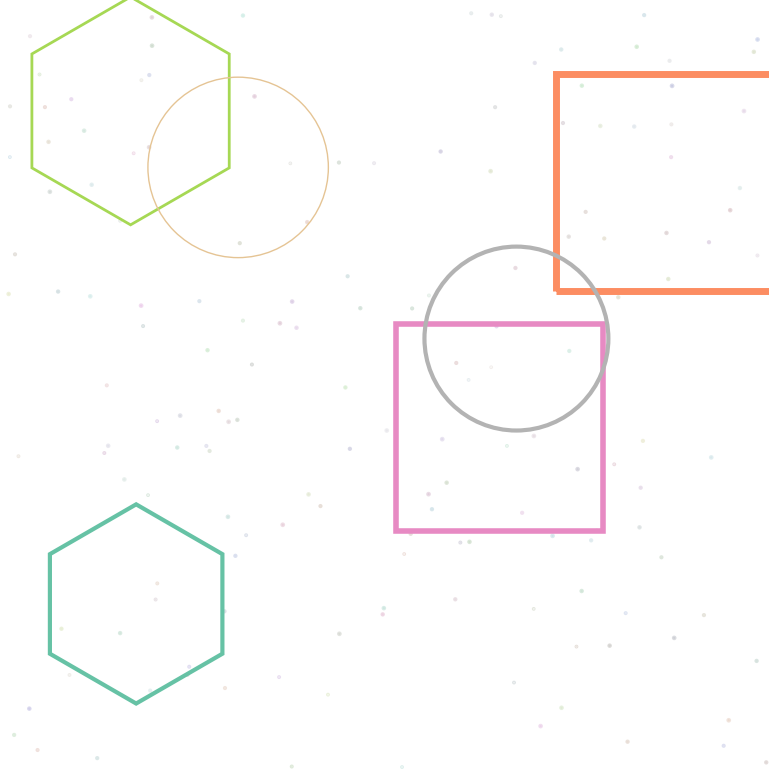[{"shape": "hexagon", "thickness": 1.5, "radius": 0.65, "center": [0.177, 0.216]}, {"shape": "square", "thickness": 2.5, "radius": 0.7, "center": [0.863, 0.763]}, {"shape": "square", "thickness": 2, "radius": 0.67, "center": [0.649, 0.445]}, {"shape": "hexagon", "thickness": 1, "radius": 0.74, "center": [0.17, 0.856]}, {"shape": "circle", "thickness": 0.5, "radius": 0.59, "center": [0.309, 0.783]}, {"shape": "circle", "thickness": 1.5, "radius": 0.6, "center": [0.671, 0.56]}]